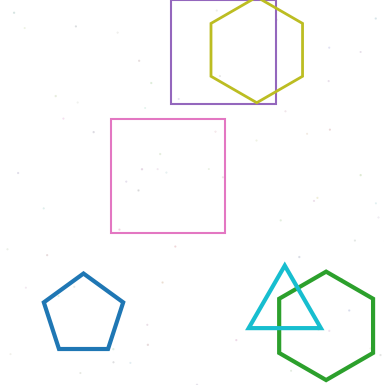[{"shape": "pentagon", "thickness": 3, "radius": 0.54, "center": [0.217, 0.181]}, {"shape": "hexagon", "thickness": 3, "radius": 0.7, "center": [0.847, 0.154]}, {"shape": "square", "thickness": 1.5, "radius": 0.68, "center": [0.581, 0.865]}, {"shape": "square", "thickness": 1.5, "radius": 0.74, "center": [0.436, 0.543]}, {"shape": "hexagon", "thickness": 2, "radius": 0.69, "center": [0.667, 0.871]}, {"shape": "triangle", "thickness": 3, "radius": 0.54, "center": [0.74, 0.202]}]